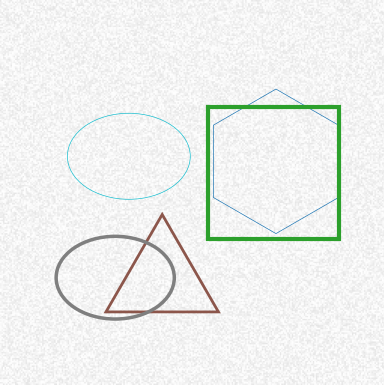[{"shape": "hexagon", "thickness": 0.5, "radius": 0.94, "center": [0.717, 0.581]}, {"shape": "square", "thickness": 3, "radius": 0.85, "center": [0.71, 0.551]}, {"shape": "triangle", "thickness": 2, "radius": 0.84, "center": [0.421, 0.274]}, {"shape": "oval", "thickness": 2.5, "radius": 0.77, "center": [0.299, 0.279]}, {"shape": "oval", "thickness": 0.5, "radius": 0.8, "center": [0.335, 0.594]}]